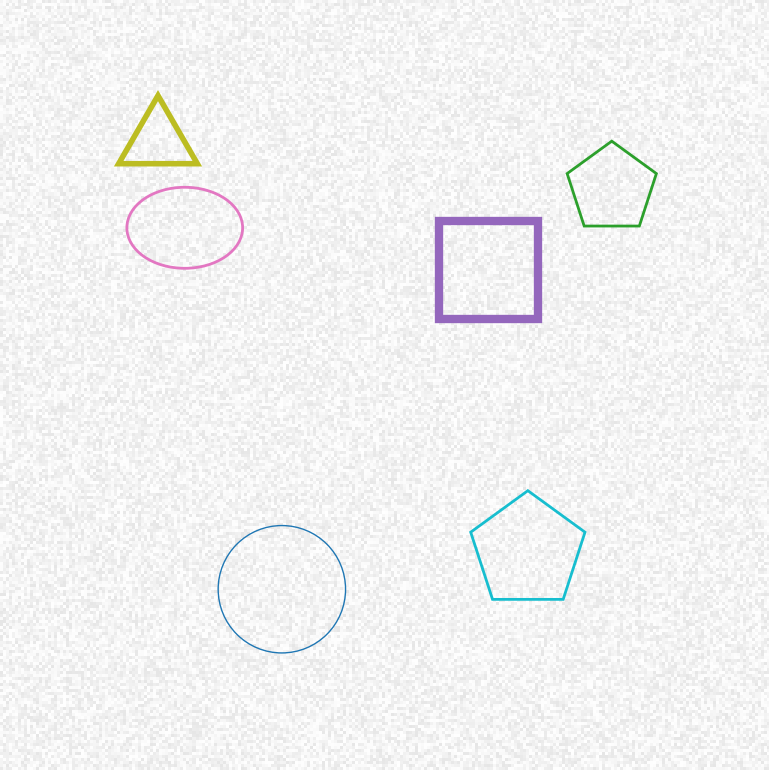[{"shape": "circle", "thickness": 0.5, "radius": 0.41, "center": [0.366, 0.235]}, {"shape": "pentagon", "thickness": 1, "radius": 0.3, "center": [0.794, 0.756]}, {"shape": "square", "thickness": 3, "radius": 0.32, "center": [0.635, 0.649]}, {"shape": "oval", "thickness": 1, "radius": 0.38, "center": [0.24, 0.704]}, {"shape": "triangle", "thickness": 2, "radius": 0.29, "center": [0.205, 0.817]}, {"shape": "pentagon", "thickness": 1, "radius": 0.39, "center": [0.686, 0.285]}]